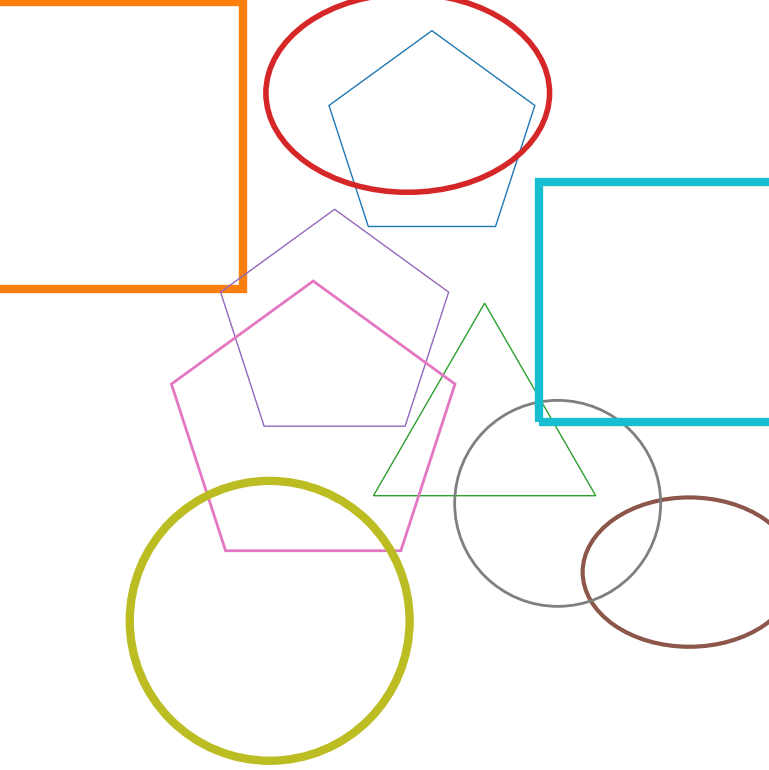[{"shape": "pentagon", "thickness": 0.5, "radius": 0.7, "center": [0.561, 0.82]}, {"shape": "square", "thickness": 3, "radius": 0.93, "center": [0.129, 0.811]}, {"shape": "triangle", "thickness": 0.5, "radius": 0.83, "center": [0.629, 0.44]}, {"shape": "oval", "thickness": 2, "radius": 0.92, "center": [0.53, 0.879]}, {"shape": "pentagon", "thickness": 0.5, "radius": 0.78, "center": [0.435, 0.572]}, {"shape": "oval", "thickness": 1.5, "radius": 0.69, "center": [0.895, 0.257]}, {"shape": "pentagon", "thickness": 1, "radius": 0.97, "center": [0.407, 0.441]}, {"shape": "circle", "thickness": 1, "radius": 0.67, "center": [0.724, 0.346]}, {"shape": "circle", "thickness": 3, "radius": 0.91, "center": [0.35, 0.194]}, {"shape": "square", "thickness": 3, "radius": 0.78, "center": [0.856, 0.607]}]